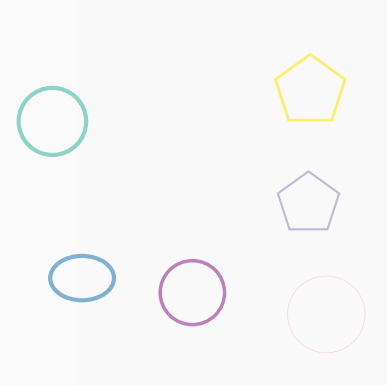[{"shape": "circle", "thickness": 3, "radius": 0.44, "center": [0.135, 0.685]}, {"shape": "pentagon", "thickness": 1.5, "radius": 0.42, "center": [0.796, 0.472]}, {"shape": "oval", "thickness": 3, "radius": 0.41, "center": [0.212, 0.278]}, {"shape": "circle", "thickness": 0.5, "radius": 0.5, "center": [0.842, 0.183]}, {"shape": "circle", "thickness": 2.5, "radius": 0.42, "center": [0.496, 0.24]}, {"shape": "pentagon", "thickness": 2, "radius": 0.47, "center": [0.801, 0.764]}]